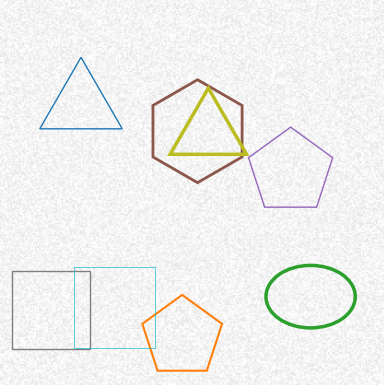[{"shape": "triangle", "thickness": 1, "radius": 0.62, "center": [0.21, 0.727]}, {"shape": "pentagon", "thickness": 1.5, "radius": 0.54, "center": [0.473, 0.125]}, {"shape": "oval", "thickness": 2.5, "radius": 0.58, "center": [0.807, 0.23]}, {"shape": "pentagon", "thickness": 1, "radius": 0.57, "center": [0.755, 0.555]}, {"shape": "hexagon", "thickness": 2, "radius": 0.67, "center": [0.513, 0.659]}, {"shape": "square", "thickness": 1, "radius": 0.51, "center": [0.133, 0.194]}, {"shape": "triangle", "thickness": 2.5, "radius": 0.57, "center": [0.541, 0.656]}, {"shape": "square", "thickness": 0.5, "radius": 0.52, "center": [0.298, 0.202]}]